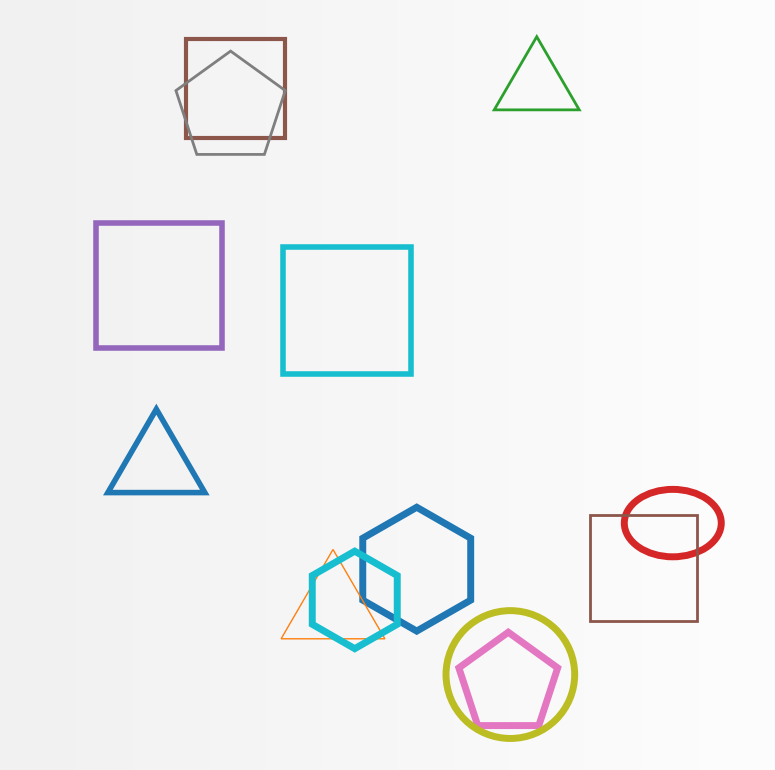[{"shape": "hexagon", "thickness": 2.5, "radius": 0.4, "center": [0.538, 0.261]}, {"shape": "triangle", "thickness": 2, "radius": 0.36, "center": [0.202, 0.396]}, {"shape": "triangle", "thickness": 0.5, "radius": 0.39, "center": [0.43, 0.209]}, {"shape": "triangle", "thickness": 1, "radius": 0.32, "center": [0.693, 0.889]}, {"shape": "oval", "thickness": 2.5, "radius": 0.31, "center": [0.868, 0.321]}, {"shape": "square", "thickness": 2, "radius": 0.41, "center": [0.206, 0.63]}, {"shape": "square", "thickness": 1, "radius": 0.34, "center": [0.83, 0.262]}, {"shape": "square", "thickness": 1.5, "radius": 0.32, "center": [0.304, 0.885]}, {"shape": "pentagon", "thickness": 2.5, "radius": 0.34, "center": [0.656, 0.112]}, {"shape": "pentagon", "thickness": 1, "radius": 0.37, "center": [0.298, 0.859]}, {"shape": "circle", "thickness": 2.5, "radius": 0.42, "center": [0.659, 0.124]}, {"shape": "hexagon", "thickness": 2.5, "radius": 0.32, "center": [0.458, 0.221]}, {"shape": "square", "thickness": 2, "radius": 0.41, "center": [0.448, 0.597]}]